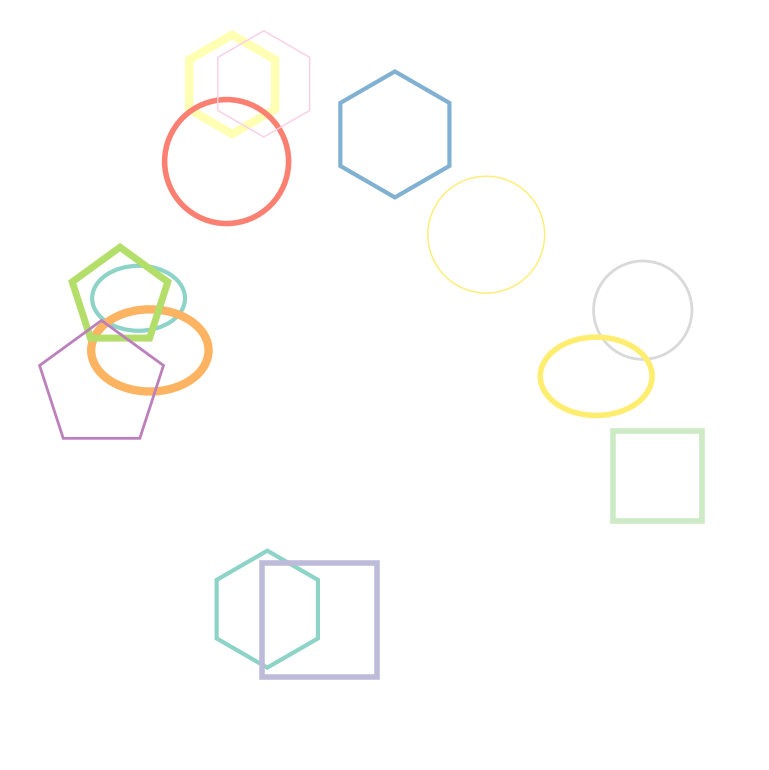[{"shape": "oval", "thickness": 1.5, "radius": 0.3, "center": [0.18, 0.613]}, {"shape": "hexagon", "thickness": 1.5, "radius": 0.38, "center": [0.347, 0.209]}, {"shape": "hexagon", "thickness": 3, "radius": 0.32, "center": [0.301, 0.89]}, {"shape": "square", "thickness": 2, "radius": 0.37, "center": [0.415, 0.195]}, {"shape": "circle", "thickness": 2, "radius": 0.4, "center": [0.294, 0.79]}, {"shape": "hexagon", "thickness": 1.5, "radius": 0.41, "center": [0.513, 0.825]}, {"shape": "oval", "thickness": 3, "radius": 0.38, "center": [0.195, 0.545]}, {"shape": "pentagon", "thickness": 2.5, "radius": 0.33, "center": [0.156, 0.614]}, {"shape": "hexagon", "thickness": 0.5, "radius": 0.34, "center": [0.342, 0.891]}, {"shape": "circle", "thickness": 1, "radius": 0.32, "center": [0.835, 0.597]}, {"shape": "pentagon", "thickness": 1, "radius": 0.42, "center": [0.132, 0.499]}, {"shape": "square", "thickness": 2, "radius": 0.29, "center": [0.854, 0.382]}, {"shape": "oval", "thickness": 2, "radius": 0.36, "center": [0.774, 0.511]}, {"shape": "circle", "thickness": 0.5, "radius": 0.38, "center": [0.631, 0.695]}]